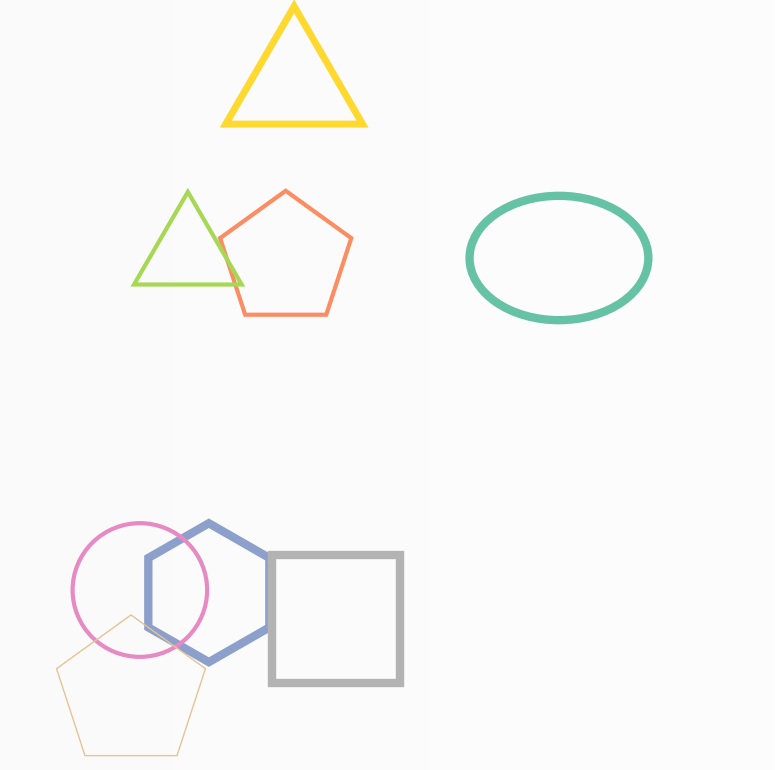[{"shape": "oval", "thickness": 3, "radius": 0.58, "center": [0.721, 0.665]}, {"shape": "pentagon", "thickness": 1.5, "radius": 0.44, "center": [0.369, 0.663]}, {"shape": "hexagon", "thickness": 3, "radius": 0.45, "center": [0.269, 0.23]}, {"shape": "circle", "thickness": 1.5, "radius": 0.43, "center": [0.18, 0.234]}, {"shape": "triangle", "thickness": 1.5, "radius": 0.4, "center": [0.242, 0.671]}, {"shape": "triangle", "thickness": 2.5, "radius": 0.51, "center": [0.38, 0.89]}, {"shape": "pentagon", "thickness": 0.5, "radius": 0.5, "center": [0.169, 0.1]}, {"shape": "square", "thickness": 3, "radius": 0.41, "center": [0.433, 0.196]}]